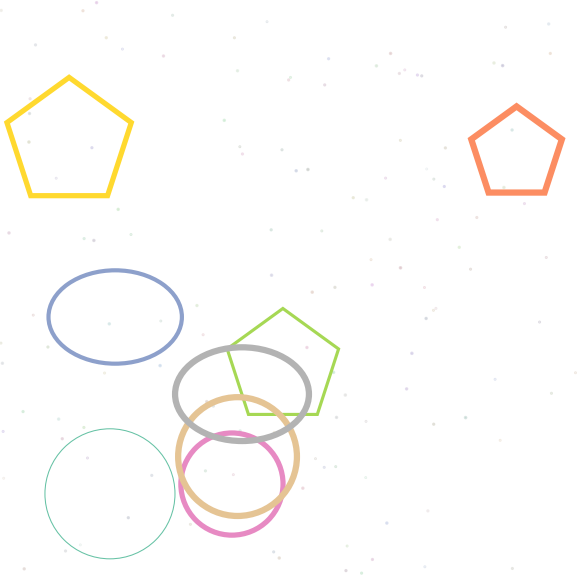[{"shape": "circle", "thickness": 0.5, "radius": 0.56, "center": [0.19, 0.144]}, {"shape": "pentagon", "thickness": 3, "radius": 0.41, "center": [0.894, 0.732]}, {"shape": "oval", "thickness": 2, "radius": 0.58, "center": [0.199, 0.45]}, {"shape": "circle", "thickness": 2.5, "radius": 0.44, "center": [0.402, 0.161]}, {"shape": "pentagon", "thickness": 1.5, "radius": 0.51, "center": [0.49, 0.364]}, {"shape": "pentagon", "thickness": 2.5, "radius": 0.57, "center": [0.12, 0.752]}, {"shape": "circle", "thickness": 3, "radius": 0.51, "center": [0.411, 0.209]}, {"shape": "oval", "thickness": 3, "radius": 0.58, "center": [0.419, 0.317]}]